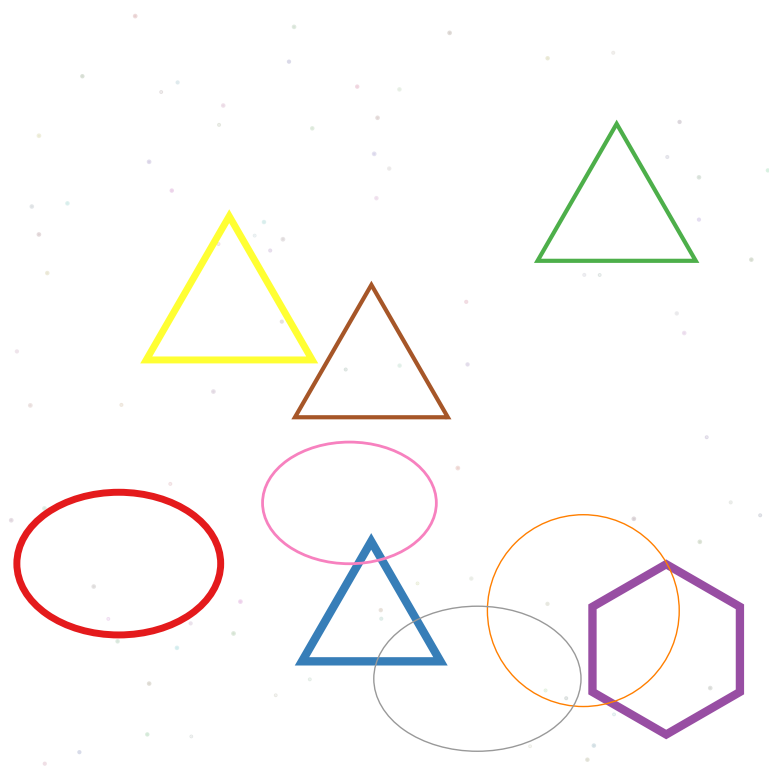[{"shape": "oval", "thickness": 2.5, "radius": 0.66, "center": [0.154, 0.268]}, {"shape": "triangle", "thickness": 3, "radius": 0.52, "center": [0.482, 0.193]}, {"shape": "triangle", "thickness": 1.5, "radius": 0.59, "center": [0.801, 0.721]}, {"shape": "hexagon", "thickness": 3, "radius": 0.55, "center": [0.865, 0.157]}, {"shape": "circle", "thickness": 0.5, "radius": 0.62, "center": [0.758, 0.207]}, {"shape": "triangle", "thickness": 2.5, "radius": 0.62, "center": [0.298, 0.595]}, {"shape": "triangle", "thickness": 1.5, "radius": 0.57, "center": [0.482, 0.515]}, {"shape": "oval", "thickness": 1, "radius": 0.56, "center": [0.454, 0.347]}, {"shape": "oval", "thickness": 0.5, "radius": 0.67, "center": [0.62, 0.119]}]